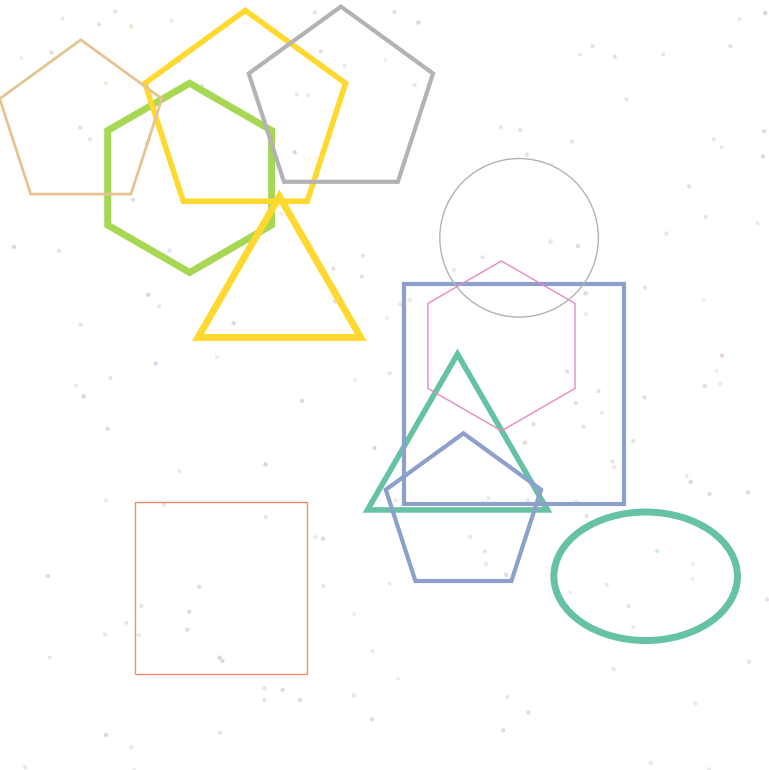[{"shape": "triangle", "thickness": 2, "radius": 0.67, "center": [0.594, 0.405]}, {"shape": "oval", "thickness": 2.5, "radius": 0.6, "center": [0.838, 0.252]}, {"shape": "square", "thickness": 0.5, "radius": 0.56, "center": [0.287, 0.237]}, {"shape": "square", "thickness": 1.5, "radius": 0.71, "center": [0.668, 0.488]}, {"shape": "pentagon", "thickness": 1.5, "radius": 0.53, "center": [0.602, 0.331]}, {"shape": "hexagon", "thickness": 0.5, "radius": 0.55, "center": [0.651, 0.551]}, {"shape": "hexagon", "thickness": 2.5, "radius": 0.61, "center": [0.246, 0.769]}, {"shape": "pentagon", "thickness": 2, "radius": 0.68, "center": [0.319, 0.849]}, {"shape": "triangle", "thickness": 2.5, "radius": 0.61, "center": [0.363, 0.623]}, {"shape": "pentagon", "thickness": 1, "radius": 0.55, "center": [0.105, 0.838]}, {"shape": "circle", "thickness": 0.5, "radius": 0.51, "center": [0.674, 0.691]}, {"shape": "pentagon", "thickness": 1.5, "radius": 0.63, "center": [0.443, 0.866]}]